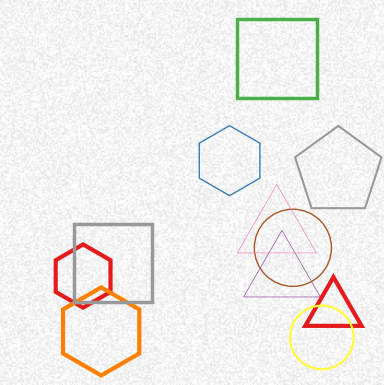[{"shape": "hexagon", "thickness": 3, "radius": 0.41, "center": [0.216, 0.283]}, {"shape": "triangle", "thickness": 3, "radius": 0.42, "center": [0.866, 0.196]}, {"shape": "hexagon", "thickness": 1, "radius": 0.45, "center": [0.596, 0.583]}, {"shape": "square", "thickness": 2.5, "radius": 0.52, "center": [0.72, 0.847]}, {"shape": "triangle", "thickness": 0.5, "radius": 0.58, "center": [0.732, 0.286]}, {"shape": "hexagon", "thickness": 3, "radius": 0.57, "center": [0.263, 0.139]}, {"shape": "circle", "thickness": 1.5, "radius": 0.41, "center": [0.836, 0.124]}, {"shape": "circle", "thickness": 1, "radius": 0.5, "center": [0.761, 0.356]}, {"shape": "triangle", "thickness": 0.5, "radius": 0.59, "center": [0.719, 0.402]}, {"shape": "pentagon", "thickness": 1.5, "radius": 0.59, "center": [0.879, 0.555]}, {"shape": "square", "thickness": 2.5, "radius": 0.51, "center": [0.293, 0.316]}]